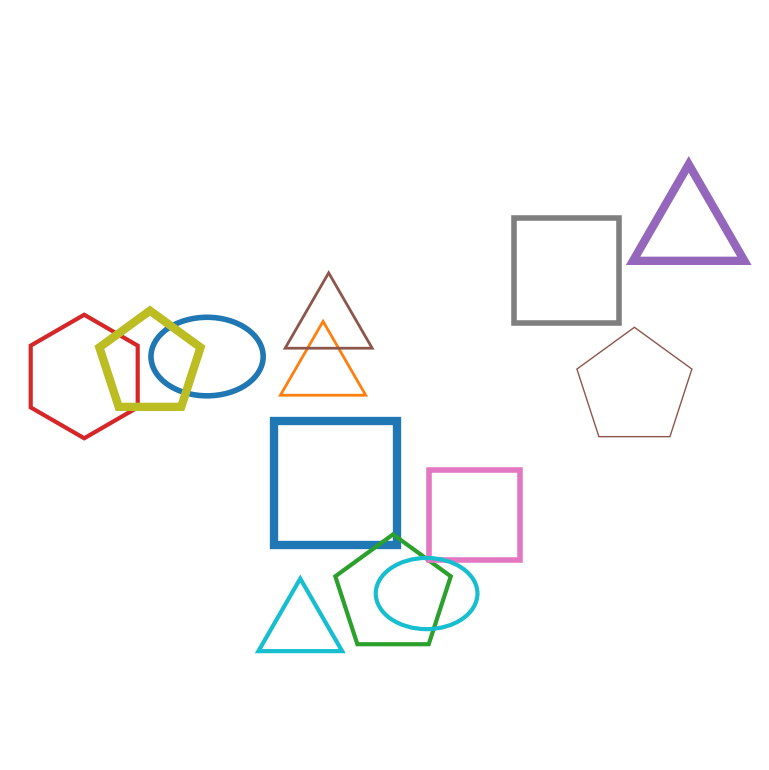[{"shape": "oval", "thickness": 2, "radius": 0.36, "center": [0.269, 0.537]}, {"shape": "square", "thickness": 3, "radius": 0.4, "center": [0.436, 0.373]}, {"shape": "triangle", "thickness": 1, "radius": 0.32, "center": [0.42, 0.519]}, {"shape": "pentagon", "thickness": 1.5, "radius": 0.39, "center": [0.51, 0.227]}, {"shape": "hexagon", "thickness": 1.5, "radius": 0.4, "center": [0.109, 0.511]}, {"shape": "triangle", "thickness": 3, "radius": 0.42, "center": [0.894, 0.703]}, {"shape": "pentagon", "thickness": 0.5, "radius": 0.39, "center": [0.824, 0.496]}, {"shape": "triangle", "thickness": 1, "radius": 0.33, "center": [0.427, 0.58]}, {"shape": "square", "thickness": 2, "radius": 0.29, "center": [0.617, 0.331]}, {"shape": "square", "thickness": 2, "radius": 0.34, "center": [0.736, 0.649]}, {"shape": "pentagon", "thickness": 3, "radius": 0.35, "center": [0.195, 0.527]}, {"shape": "oval", "thickness": 1.5, "radius": 0.33, "center": [0.554, 0.229]}, {"shape": "triangle", "thickness": 1.5, "radius": 0.31, "center": [0.39, 0.186]}]